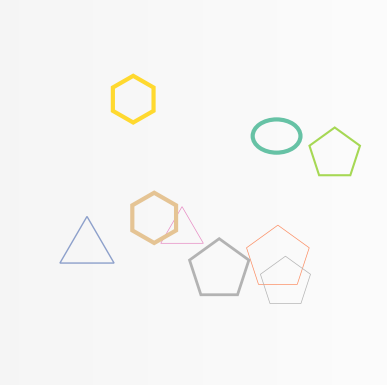[{"shape": "oval", "thickness": 3, "radius": 0.31, "center": [0.714, 0.647]}, {"shape": "pentagon", "thickness": 0.5, "radius": 0.43, "center": [0.717, 0.33]}, {"shape": "triangle", "thickness": 1, "radius": 0.4, "center": [0.225, 0.357]}, {"shape": "triangle", "thickness": 0.5, "radius": 0.32, "center": [0.47, 0.4]}, {"shape": "pentagon", "thickness": 1.5, "radius": 0.34, "center": [0.864, 0.6]}, {"shape": "hexagon", "thickness": 3, "radius": 0.3, "center": [0.344, 0.742]}, {"shape": "hexagon", "thickness": 3, "radius": 0.33, "center": [0.398, 0.434]}, {"shape": "pentagon", "thickness": 0.5, "radius": 0.34, "center": [0.737, 0.267]}, {"shape": "pentagon", "thickness": 2, "radius": 0.4, "center": [0.566, 0.3]}]